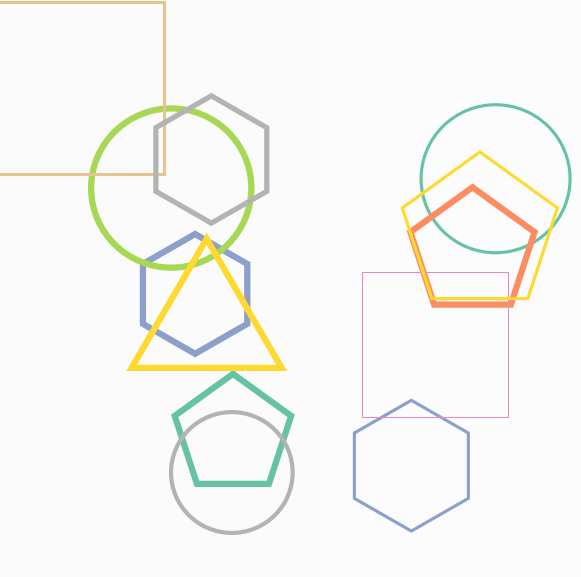[{"shape": "pentagon", "thickness": 3, "radius": 0.53, "center": [0.401, 0.246]}, {"shape": "circle", "thickness": 1.5, "radius": 0.64, "center": [0.853, 0.69]}, {"shape": "pentagon", "thickness": 3, "radius": 0.56, "center": [0.813, 0.563]}, {"shape": "hexagon", "thickness": 1.5, "radius": 0.57, "center": [0.708, 0.193]}, {"shape": "hexagon", "thickness": 3, "radius": 0.52, "center": [0.336, 0.49]}, {"shape": "square", "thickness": 0.5, "radius": 0.63, "center": [0.749, 0.403]}, {"shape": "circle", "thickness": 3, "radius": 0.69, "center": [0.295, 0.673]}, {"shape": "pentagon", "thickness": 1.5, "radius": 0.7, "center": [0.826, 0.596]}, {"shape": "triangle", "thickness": 3, "radius": 0.74, "center": [0.355, 0.437]}, {"shape": "square", "thickness": 1.5, "radius": 0.75, "center": [0.133, 0.847]}, {"shape": "hexagon", "thickness": 2.5, "radius": 0.55, "center": [0.364, 0.723]}, {"shape": "circle", "thickness": 2, "radius": 0.52, "center": [0.399, 0.181]}]